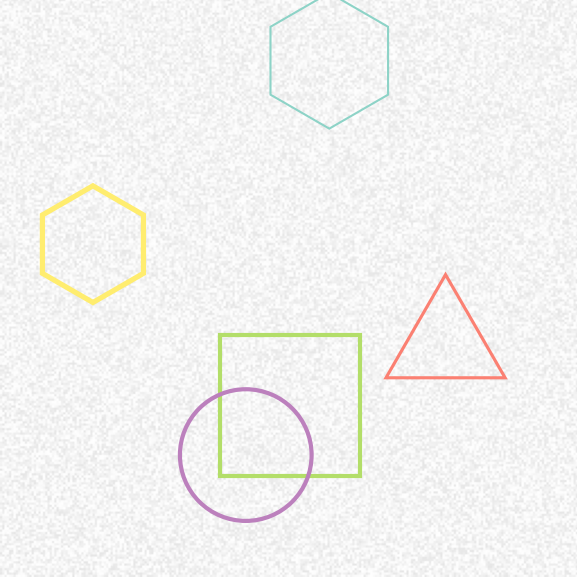[{"shape": "hexagon", "thickness": 1, "radius": 0.59, "center": [0.57, 0.894]}, {"shape": "triangle", "thickness": 1.5, "radius": 0.6, "center": [0.772, 0.405]}, {"shape": "square", "thickness": 2, "radius": 0.61, "center": [0.502, 0.298]}, {"shape": "circle", "thickness": 2, "radius": 0.57, "center": [0.426, 0.211]}, {"shape": "hexagon", "thickness": 2.5, "radius": 0.51, "center": [0.161, 0.576]}]